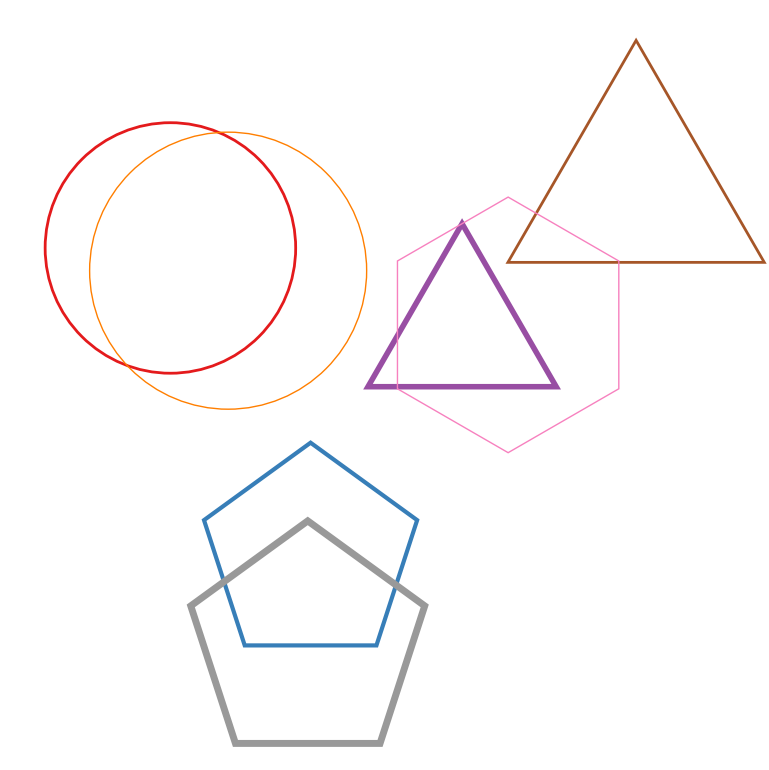[{"shape": "circle", "thickness": 1, "radius": 0.81, "center": [0.221, 0.678]}, {"shape": "pentagon", "thickness": 1.5, "radius": 0.73, "center": [0.403, 0.28]}, {"shape": "triangle", "thickness": 2, "radius": 0.71, "center": [0.6, 0.568]}, {"shape": "circle", "thickness": 0.5, "radius": 0.9, "center": [0.296, 0.648]}, {"shape": "triangle", "thickness": 1, "radius": 0.96, "center": [0.826, 0.755]}, {"shape": "hexagon", "thickness": 0.5, "radius": 0.83, "center": [0.66, 0.578]}, {"shape": "pentagon", "thickness": 2.5, "radius": 0.8, "center": [0.4, 0.164]}]